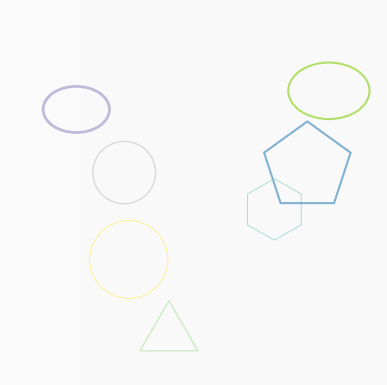[{"shape": "hexagon", "thickness": 0.5, "radius": 0.4, "center": [0.708, 0.456]}, {"shape": "oval", "thickness": 2, "radius": 0.43, "center": [0.197, 0.716]}, {"shape": "pentagon", "thickness": 1.5, "radius": 0.59, "center": [0.793, 0.567]}, {"shape": "oval", "thickness": 1.5, "radius": 0.52, "center": [0.849, 0.764]}, {"shape": "circle", "thickness": 1, "radius": 0.4, "center": [0.321, 0.552]}, {"shape": "triangle", "thickness": 1, "radius": 0.43, "center": [0.436, 0.132]}, {"shape": "circle", "thickness": 0.5, "radius": 0.51, "center": [0.332, 0.326]}]